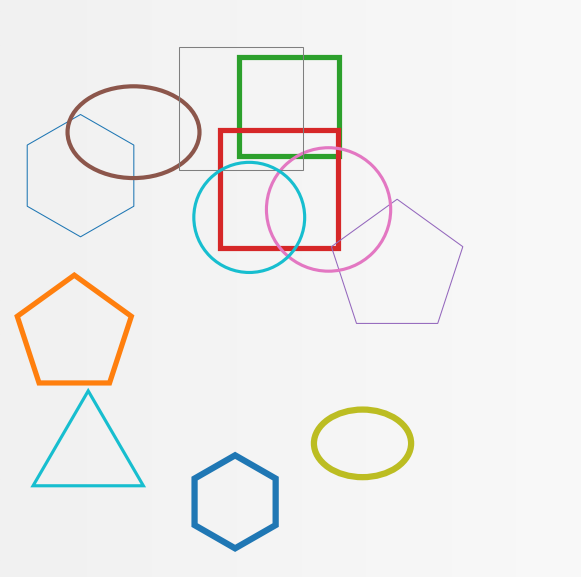[{"shape": "hexagon", "thickness": 3, "radius": 0.4, "center": [0.404, 0.13]}, {"shape": "hexagon", "thickness": 0.5, "radius": 0.53, "center": [0.139, 0.695]}, {"shape": "pentagon", "thickness": 2.5, "radius": 0.52, "center": [0.128, 0.419]}, {"shape": "square", "thickness": 2.5, "radius": 0.43, "center": [0.497, 0.815]}, {"shape": "square", "thickness": 2.5, "radius": 0.51, "center": [0.48, 0.671]}, {"shape": "pentagon", "thickness": 0.5, "radius": 0.59, "center": [0.683, 0.535]}, {"shape": "oval", "thickness": 2, "radius": 0.57, "center": [0.23, 0.77]}, {"shape": "circle", "thickness": 1.5, "radius": 0.53, "center": [0.565, 0.636]}, {"shape": "square", "thickness": 0.5, "radius": 0.53, "center": [0.415, 0.811]}, {"shape": "oval", "thickness": 3, "radius": 0.42, "center": [0.624, 0.231]}, {"shape": "circle", "thickness": 1.5, "radius": 0.48, "center": [0.429, 0.623]}, {"shape": "triangle", "thickness": 1.5, "radius": 0.55, "center": [0.152, 0.213]}]